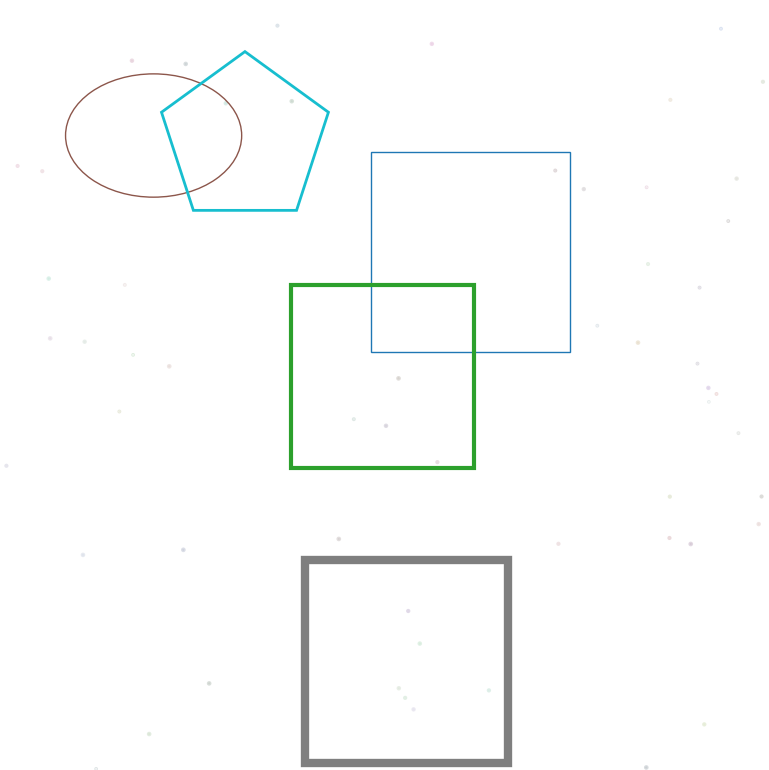[{"shape": "square", "thickness": 0.5, "radius": 0.65, "center": [0.611, 0.673]}, {"shape": "square", "thickness": 1.5, "radius": 0.59, "center": [0.497, 0.511]}, {"shape": "oval", "thickness": 0.5, "radius": 0.57, "center": [0.199, 0.824]}, {"shape": "square", "thickness": 3, "radius": 0.66, "center": [0.528, 0.141]}, {"shape": "pentagon", "thickness": 1, "radius": 0.57, "center": [0.318, 0.819]}]